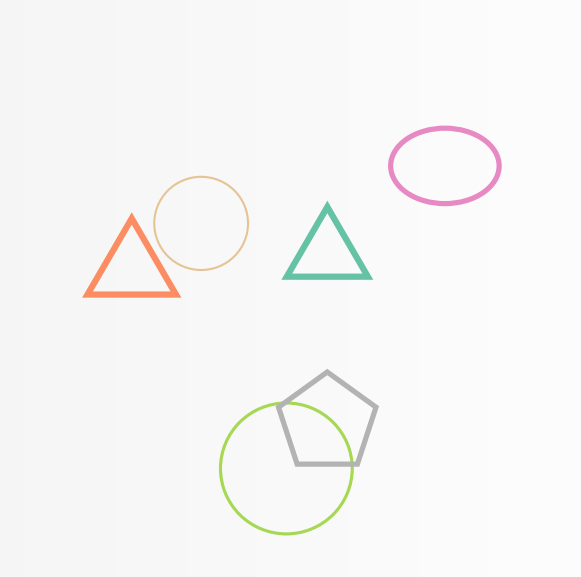[{"shape": "triangle", "thickness": 3, "radius": 0.4, "center": [0.563, 0.56]}, {"shape": "triangle", "thickness": 3, "radius": 0.44, "center": [0.227, 0.533]}, {"shape": "oval", "thickness": 2.5, "radius": 0.47, "center": [0.765, 0.712]}, {"shape": "circle", "thickness": 1.5, "radius": 0.57, "center": [0.493, 0.188]}, {"shape": "circle", "thickness": 1, "radius": 0.4, "center": [0.346, 0.612]}, {"shape": "pentagon", "thickness": 2.5, "radius": 0.44, "center": [0.563, 0.267]}]